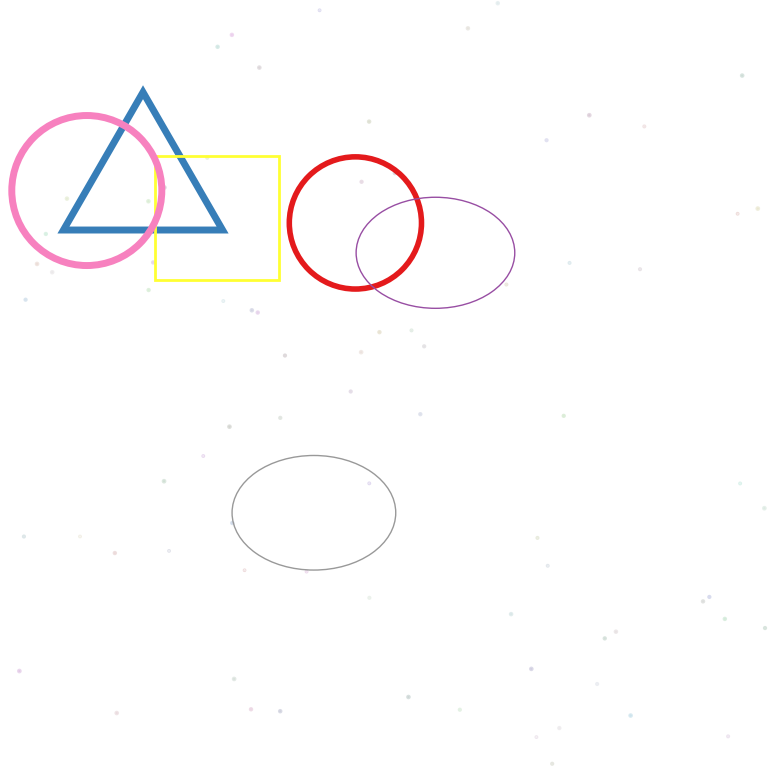[{"shape": "circle", "thickness": 2, "radius": 0.43, "center": [0.462, 0.71]}, {"shape": "triangle", "thickness": 2.5, "radius": 0.6, "center": [0.186, 0.761]}, {"shape": "oval", "thickness": 0.5, "radius": 0.52, "center": [0.566, 0.672]}, {"shape": "square", "thickness": 1, "radius": 0.4, "center": [0.282, 0.717]}, {"shape": "circle", "thickness": 2.5, "radius": 0.49, "center": [0.113, 0.753]}, {"shape": "oval", "thickness": 0.5, "radius": 0.53, "center": [0.408, 0.334]}]